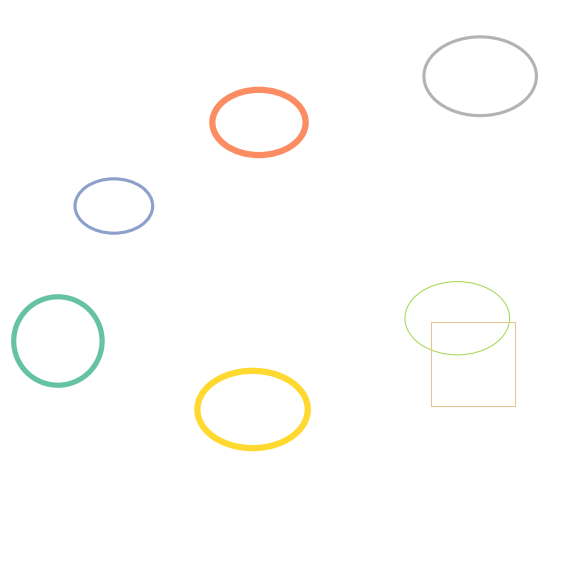[{"shape": "circle", "thickness": 2.5, "radius": 0.38, "center": [0.1, 0.409]}, {"shape": "oval", "thickness": 3, "radius": 0.4, "center": [0.448, 0.787]}, {"shape": "oval", "thickness": 1.5, "radius": 0.34, "center": [0.197, 0.642]}, {"shape": "oval", "thickness": 0.5, "radius": 0.45, "center": [0.792, 0.448]}, {"shape": "oval", "thickness": 3, "radius": 0.48, "center": [0.437, 0.29]}, {"shape": "square", "thickness": 0.5, "radius": 0.36, "center": [0.819, 0.369]}, {"shape": "oval", "thickness": 1.5, "radius": 0.49, "center": [0.831, 0.867]}]